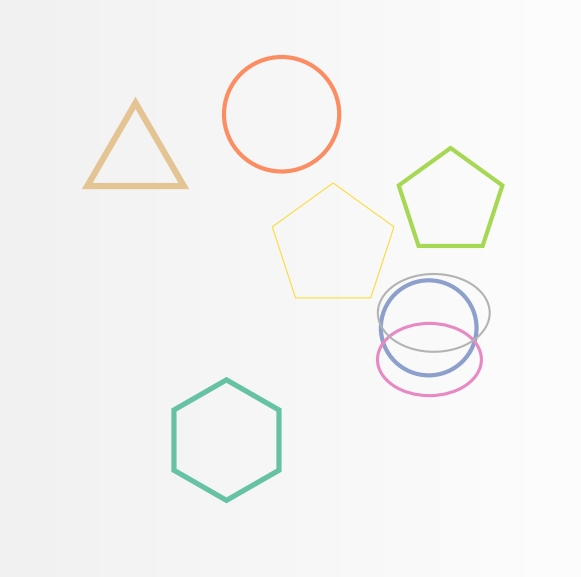[{"shape": "hexagon", "thickness": 2.5, "radius": 0.52, "center": [0.39, 0.237]}, {"shape": "circle", "thickness": 2, "radius": 0.5, "center": [0.484, 0.801]}, {"shape": "circle", "thickness": 2, "radius": 0.41, "center": [0.738, 0.431]}, {"shape": "oval", "thickness": 1.5, "radius": 0.45, "center": [0.739, 0.377]}, {"shape": "pentagon", "thickness": 2, "radius": 0.47, "center": [0.775, 0.649]}, {"shape": "pentagon", "thickness": 0.5, "radius": 0.55, "center": [0.573, 0.572]}, {"shape": "triangle", "thickness": 3, "radius": 0.48, "center": [0.233, 0.725]}, {"shape": "oval", "thickness": 1, "radius": 0.48, "center": [0.746, 0.457]}]